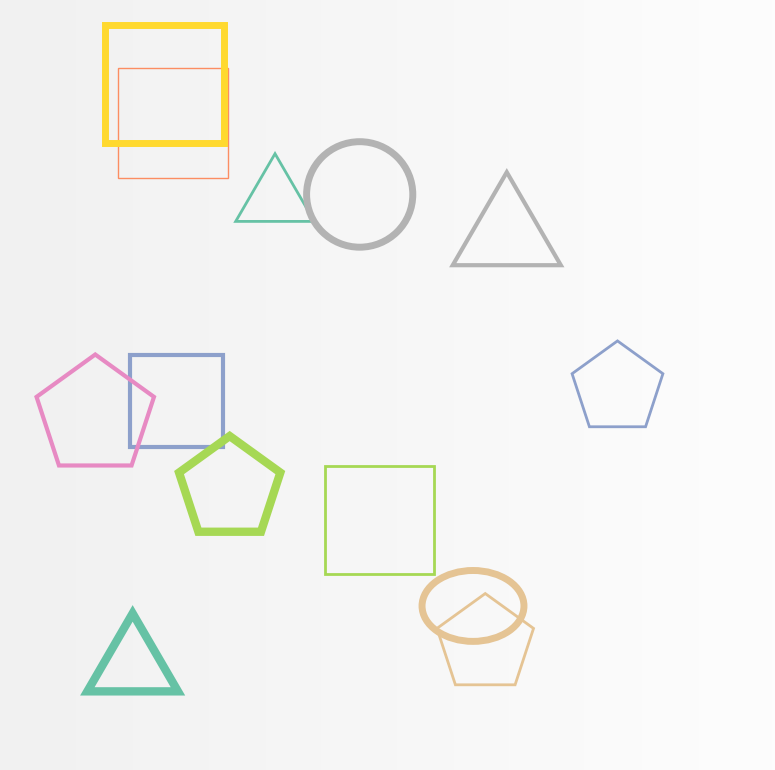[{"shape": "triangle", "thickness": 3, "radius": 0.34, "center": [0.171, 0.136]}, {"shape": "triangle", "thickness": 1, "radius": 0.29, "center": [0.355, 0.742]}, {"shape": "square", "thickness": 0.5, "radius": 0.36, "center": [0.223, 0.84]}, {"shape": "pentagon", "thickness": 1, "radius": 0.31, "center": [0.797, 0.496]}, {"shape": "square", "thickness": 1.5, "radius": 0.3, "center": [0.228, 0.479]}, {"shape": "pentagon", "thickness": 1.5, "radius": 0.4, "center": [0.123, 0.46]}, {"shape": "square", "thickness": 1, "radius": 0.35, "center": [0.49, 0.325]}, {"shape": "pentagon", "thickness": 3, "radius": 0.34, "center": [0.296, 0.365]}, {"shape": "square", "thickness": 2.5, "radius": 0.38, "center": [0.212, 0.891]}, {"shape": "pentagon", "thickness": 1, "radius": 0.33, "center": [0.626, 0.164]}, {"shape": "oval", "thickness": 2.5, "radius": 0.33, "center": [0.61, 0.213]}, {"shape": "triangle", "thickness": 1.5, "radius": 0.4, "center": [0.654, 0.696]}, {"shape": "circle", "thickness": 2.5, "radius": 0.34, "center": [0.464, 0.747]}]